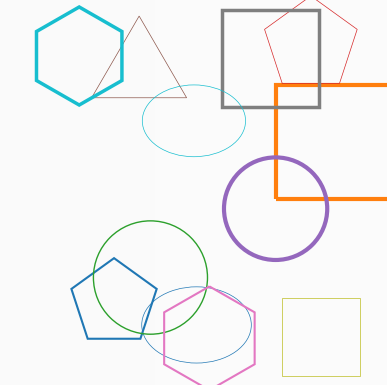[{"shape": "oval", "thickness": 0.5, "radius": 0.71, "center": [0.507, 0.156]}, {"shape": "pentagon", "thickness": 1.5, "radius": 0.58, "center": [0.294, 0.214]}, {"shape": "square", "thickness": 3, "radius": 0.74, "center": [0.861, 0.631]}, {"shape": "circle", "thickness": 1, "radius": 0.74, "center": [0.388, 0.279]}, {"shape": "pentagon", "thickness": 0.5, "radius": 0.63, "center": [0.802, 0.885]}, {"shape": "circle", "thickness": 3, "radius": 0.67, "center": [0.711, 0.458]}, {"shape": "triangle", "thickness": 0.5, "radius": 0.71, "center": [0.359, 0.817]}, {"shape": "hexagon", "thickness": 1.5, "radius": 0.67, "center": [0.54, 0.121]}, {"shape": "square", "thickness": 2.5, "radius": 0.63, "center": [0.697, 0.848]}, {"shape": "square", "thickness": 0.5, "radius": 0.5, "center": [0.828, 0.124]}, {"shape": "oval", "thickness": 0.5, "radius": 0.67, "center": [0.5, 0.686]}, {"shape": "hexagon", "thickness": 2.5, "radius": 0.64, "center": [0.204, 0.855]}]